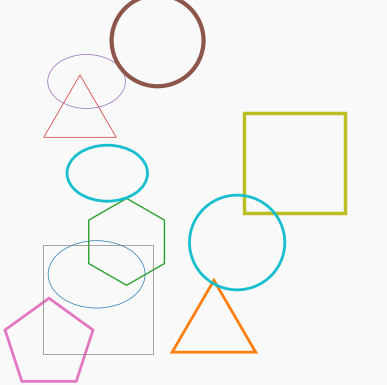[{"shape": "oval", "thickness": 0.5, "radius": 0.63, "center": [0.249, 0.287]}, {"shape": "triangle", "thickness": 2, "radius": 0.62, "center": [0.552, 0.147]}, {"shape": "hexagon", "thickness": 1, "radius": 0.56, "center": [0.327, 0.372]}, {"shape": "triangle", "thickness": 0.5, "radius": 0.54, "center": [0.206, 0.697]}, {"shape": "oval", "thickness": 0.5, "radius": 0.5, "center": [0.223, 0.788]}, {"shape": "circle", "thickness": 3, "radius": 0.59, "center": [0.407, 0.895]}, {"shape": "pentagon", "thickness": 2, "radius": 0.6, "center": [0.127, 0.106]}, {"shape": "square", "thickness": 0.5, "radius": 0.71, "center": [0.253, 0.222]}, {"shape": "square", "thickness": 2.5, "radius": 0.65, "center": [0.76, 0.577]}, {"shape": "oval", "thickness": 2, "radius": 0.52, "center": [0.277, 0.55]}, {"shape": "circle", "thickness": 2, "radius": 0.61, "center": [0.612, 0.37]}]